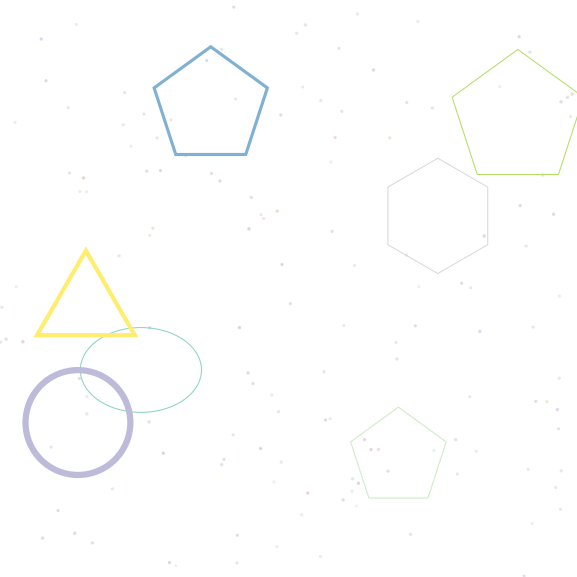[{"shape": "oval", "thickness": 0.5, "radius": 0.52, "center": [0.244, 0.359]}, {"shape": "circle", "thickness": 3, "radius": 0.45, "center": [0.135, 0.267]}, {"shape": "pentagon", "thickness": 1.5, "radius": 0.52, "center": [0.365, 0.815]}, {"shape": "pentagon", "thickness": 0.5, "radius": 0.6, "center": [0.897, 0.794]}, {"shape": "hexagon", "thickness": 0.5, "radius": 0.5, "center": [0.758, 0.625]}, {"shape": "pentagon", "thickness": 0.5, "radius": 0.44, "center": [0.69, 0.207]}, {"shape": "triangle", "thickness": 2, "radius": 0.49, "center": [0.149, 0.468]}]